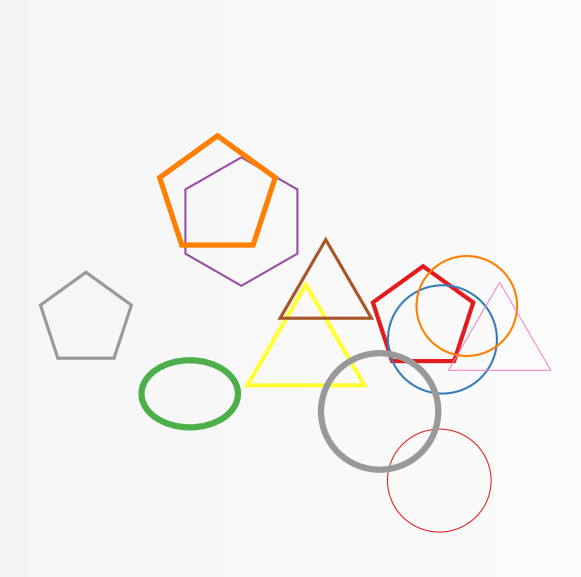[{"shape": "pentagon", "thickness": 2, "radius": 0.45, "center": [0.728, 0.447]}, {"shape": "circle", "thickness": 0.5, "radius": 0.45, "center": [0.756, 0.167]}, {"shape": "circle", "thickness": 1, "radius": 0.47, "center": [0.761, 0.411]}, {"shape": "oval", "thickness": 3, "radius": 0.42, "center": [0.326, 0.317]}, {"shape": "hexagon", "thickness": 1, "radius": 0.56, "center": [0.415, 0.615]}, {"shape": "pentagon", "thickness": 2.5, "radius": 0.52, "center": [0.374, 0.659]}, {"shape": "circle", "thickness": 1, "radius": 0.43, "center": [0.803, 0.469]}, {"shape": "triangle", "thickness": 2, "radius": 0.58, "center": [0.526, 0.39]}, {"shape": "triangle", "thickness": 1.5, "radius": 0.45, "center": [0.56, 0.493]}, {"shape": "triangle", "thickness": 0.5, "radius": 0.51, "center": [0.86, 0.409]}, {"shape": "pentagon", "thickness": 1.5, "radius": 0.41, "center": [0.148, 0.445]}, {"shape": "circle", "thickness": 3, "radius": 0.5, "center": [0.653, 0.287]}]